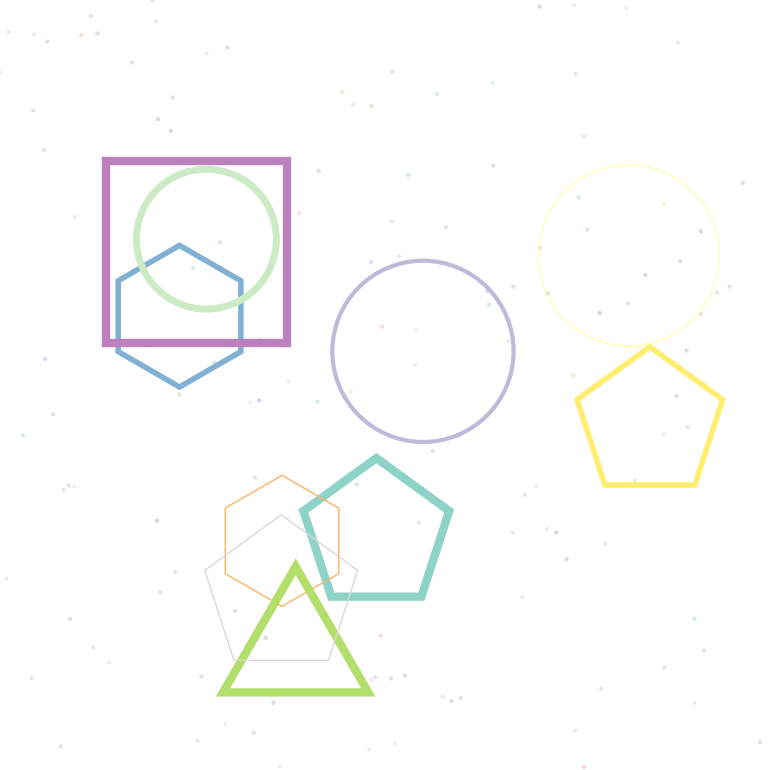[{"shape": "pentagon", "thickness": 3, "radius": 0.5, "center": [0.489, 0.306]}, {"shape": "circle", "thickness": 0.5, "radius": 0.59, "center": [0.817, 0.668]}, {"shape": "circle", "thickness": 1.5, "radius": 0.59, "center": [0.549, 0.544]}, {"shape": "hexagon", "thickness": 2, "radius": 0.46, "center": [0.233, 0.589]}, {"shape": "hexagon", "thickness": 0.5, "radius": 0.43, "center": [0.366, 0.298]}, {"shape": "triangle", "thickness": 3, "radius": 0.54, "center": [0.384, 0.155]}, {"shape": "pentagon", "thickness": 0.5, "radius": 0.52, "center": [0.365, 0.227]}, {"shape": "square", "thickness": 3, "radius": 0.59, "center": [0.255, 0.673]}, {"shape": "circle", "thickness": 2.5, "radius": 0.45, "center": [0.268, 0.689]}, {"shape": "pentagon", "thickness": 2, "radius": 0.5, "center": [0.844, 0.45]}]